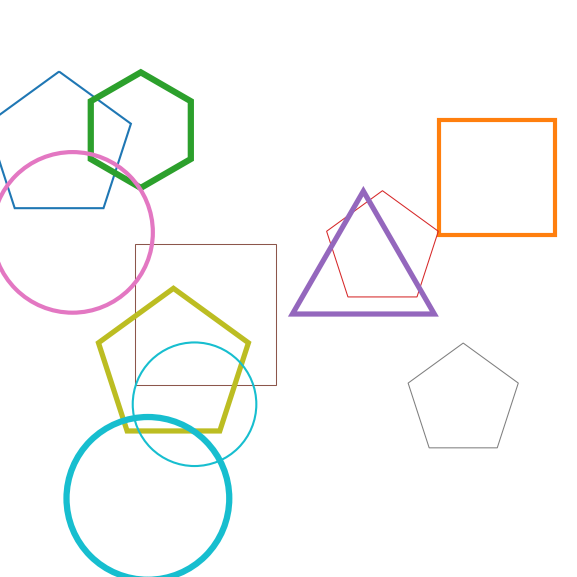[{"shape": "pentagon", "thickness": 1, "radius": 0.65, "center": [0.102, 0.744]}, {"shape": "square", "thickness": 2, "radius": 0.5, "center": [0.86, 0.692]}, {"shape": "hexagon", "thickness": 3, "radius": 0.5, "center": [0.244, 0.774]}, {"shape": "pentagon", "thickness": 0.5, "radius": 0.51, "center": [0.662, 0.567]}, {"shape": "triangle", "thickness": 2.5, "radius": 0.71, "center": [0.629, 0.526]}, {"shape": "square", "thickness": 0.5, "radius": 0.61, "center": [0.356, 0.455]}, {"shape": "circle", "thickness": 2, "radius": 0.7, "center": [0.126, 0.597]}, {"shape": "pentagon", "thickness": 0.5, "radius": 0.5, "center": [0.802, 0.305]}, {"shape": "pentagon", "thickness": 2.5, "radius": 0.68, "center": [0.3, 0.363]}, {"shape": "circle", "thickness": 1, "radius": 0.54, "center": [0.337, 0.299]}, {"shape": "circle", "thickness": 3, "radius": 0.7, "center": [0.256, 0.136]}]